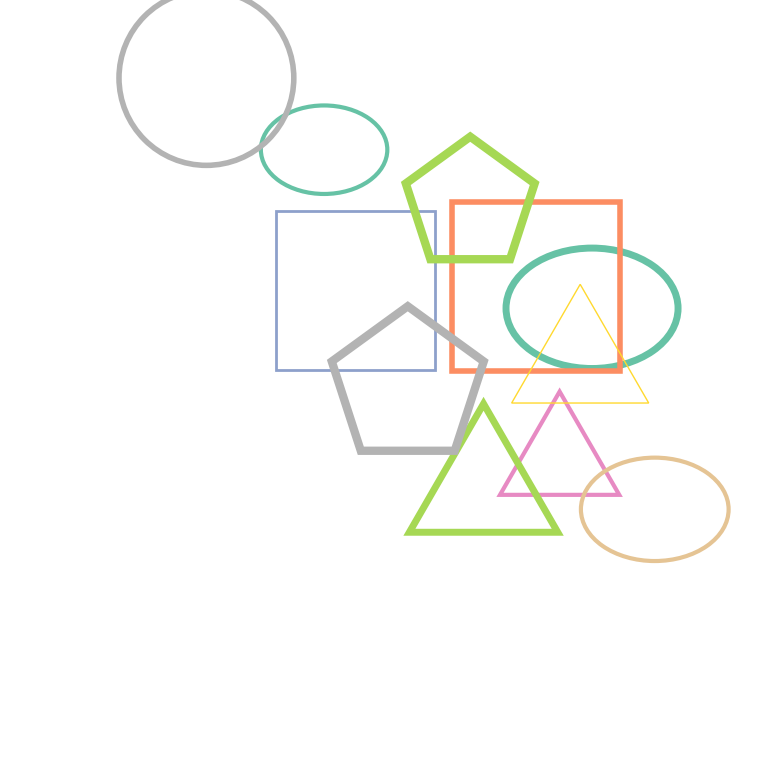[{"shape": "oval", "thickness": 1.5, "radius": 0.41, "center": [0.421, 0.806]}, {"shape": "oval", "thickness": 2.5, "radius": 0.56, "center": [0.769, 0.6]}, {"shape": "square", "thickness": 2, "radius": 0.55, "center": [0.696, 0.628]}, {"shape": "square", "thickness": 1, "radius": 0.52, "center": [0.462, 0.623]}, {"shape": "triangle", "thickness": 1.5, "radius": 0.45, "center": [0.727, 0.402]}, {"shape": "pentagon", "thickness": 3, "radius": 0.44, "center": [0.611, 0.735]}, {"shape": "triangle", "thickness": 2.5, "radius": 0.56, "center": [0.628, 0.364]}, {"shape": "triangle", "thickness": 0.5, "radius": 0.51, "center": [0.753, 0.528]}, {"shape": "oval", "thickness": 1.5, "radius": 0.48, "center": [0.85, 0.339]}, {"shape": "circle", "thickness": 2, "radius": 0.57, "center": [0.268, 0.899]}, {"shape": "pentagon", "thickness": 3, "radius": 0.52, "center": [0.53, 0.499]}]